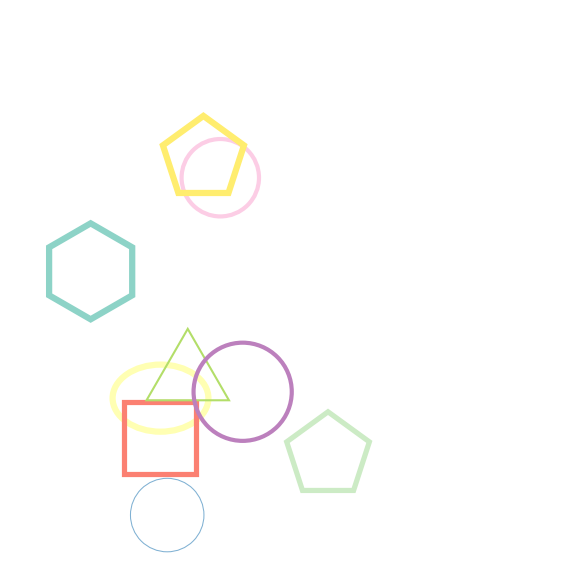[{"shape": "hexagon", "thickness": 3, "radius": 0.42, "center": [0.157, 0.529]}, {"shape": "oval", "thickness": 3, "radius": 0.41, "center": [0.278, 0.31]}, {"shape": "square", "thickness": 2.5, "radius": 0.31, "center": [0.277, 0.241]}, {"shape": "circle", "thickness": 0.5, "radius": 0.32, "center": [0.29, 0.107]}, {"shape": "triangle", "thickness": 1, "radius": 0.41, "center": [0.325, 0.347]}, {"shape": "circle", "thickness": 2, "radius": 0.34, "center": [0.381, 0.691]}, {"shape": "circle", "thickness": 2, "radius": 0.43, "center": [0.42, 0.321]}, {"shape": "pentagon", "thickness": 2.5, "radius": 0.38, "center": [0.568, 0.211]}, {"shape": "pentagon", "thickness": 3, "radius": 0.37, "center": [0.352, 0.725]}]